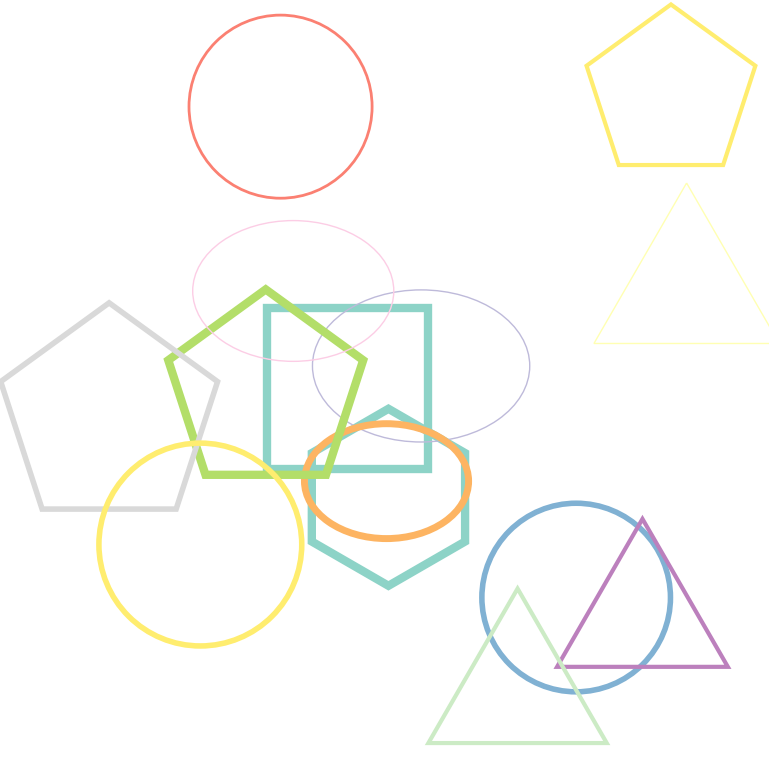[{"shape": "square", "thickness": 3, "radius": 0.52, "center": [0.451, 0.495]}, {"shape": "hexagon", "thickness": 3, "radius": 0.57, "center": [0.504, 0.354]}, {"shape": "triangle", "thickness": 0.5, "radius": 0.69, "center": [0.892, 0.623]}, {"shape": "oval", "thickness": 0.5, "radius": 0.71, "center": [0.547, 0.525]}, {"shape": "circle", "thickness": 1, "radius": 0.59, "center": [0.364, 0.861]}, {"shape": "circle", "thickness": 2, "radius": 0.61, "center": [0.748, 0.224]}, {"shape": "oval", "thickness": 2.5, "radius": 0.53, "center": [0.502, 0.375]}, {"shape": "pentagon", "thickness": 3, "radius": 0.67, "center": [0.345, 0.491]}, {"shape": "oval", "thickness": 0.5, "radius": 0.65, "center": [0.381, 0.622]}, {"shape": "pentagon", "thickness": 2, "radius": 0.74, "center": [0.142, 0.459]}, {"shape": "triangle", "thickness": 1.5, "radius": 0.64, "center": [0.834, 0.198]}, {"shape": "triangle", "thickness": 1.5, "radius": 0.67, "center": [0.672, 0.102]}, {"shape": "pentagon", "thickness": 1.5, "radius": 0.58, "center": [0.871, 0.879]}, {"shape": "circle", "thickness": 2, "radius": 0.66, "center": [0.26, 0.293]}]